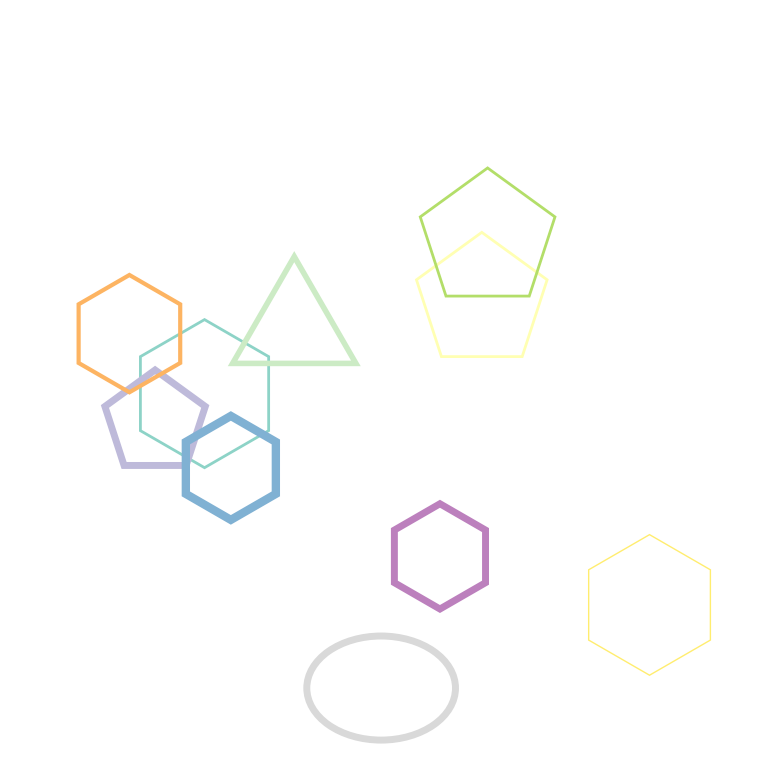[{"shape": "hexagon", "thickness": 1, "radius": 0.48, "center": [0.266, 0.489]}, {"shape": "pentagon", "thickness": 1, "radius": 0.45, "center": [0.626, 0.609]}, {"shape": "pentagon", "thickness": 2.5, "radius": 0.34, "center": [0.201, 0.451]}, {"shape": "hexagon", "thickness": 3, "radius": 0.34, "center": [0.3, 0.392]}, {"shape": "hexagon", "thickness": 1.5, "radius": 0.38, "center": [0.168, 0.567]}, {"shape": "pentagon", "thickness": 1, "radius": 0.46, "center": [0.633, 0.69]}, {"shape": "oval", "thickness": 2.5, "radius": 0.48, "center": [0.495, 0.106]}, {"shape": "hexagon", "thickness": 2.5, "radius": 0.34, "center": [0.571, 0.277]}, {"shape": "triangle", "thickness": 2, "radius": 0.46, "center": [0.382, 0.574]}, {"shape": "hexagon", "thickness": 0.5, "radius": 0.46, "center": [0.844, 0.214]}]